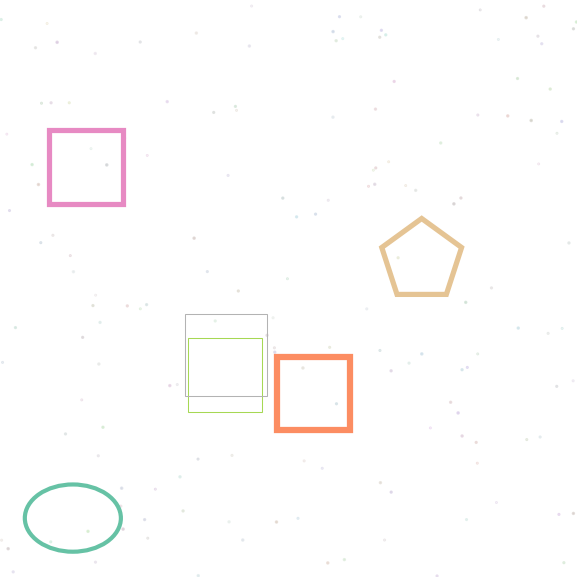[{"shape": "oval", "thickness": 2, "radius": 0.42, "center": [0.126, 0.102]}, {"shape": "square", "thickness": 3, "radius": 0.32, "center": [0.543, 0.317]}, {"shape": "square", "thickness": 2.5, "radius": 0.32, "center": [0.149, 0.71]}, {"shape": "square", "thickness": 0.5, "radius": 0.32, "center": [0.39, 0.35]}, {"shape": "pentagon", "thickness": 2.5, "radius": 0.36, "center": [0.73, 0.548]}, {"shape": "square", "thickness": 0.5, "radius": 0.36, "center": [0.391, 0.385]}]